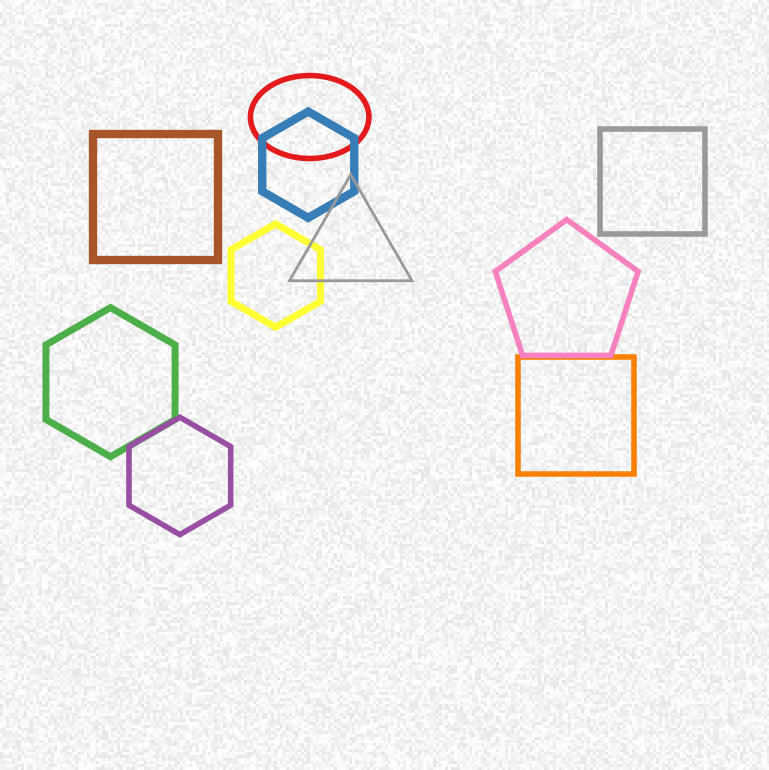[{"shape": "oval", "thickness": 2, "radius": 0.38, "center": [0.402, 0.848]}, {"shape": "hexagon", "thickness": 3, "radius": 0.35, "center": [0.4, 0.786]}, {"shape": "hexagon", "thickness": 2.5, "radius": 0.48, "center": [0.144, 0.504]}, {"shape": "hexagon", "thickness": 2, "radius": 0.38, "center": [0.234, 0.382]}, {"shape": "square", "thickness": 2, "radius": 0.38, "center": [0.748, 0.46]}, {"shape": "hexagon", "thickness": 2.5, "radius": 0.34, "center": [0.358, 0.642]}, {"shape": "square", "thickness": 3, "radius": 0.41, "center": [0.202, 0.744]}, {"shape": "pentagon", "thickness": 2, "radius": 0.49, "center": [0.736, 0.617]}, {"shape": "square", "thickness": 2, "radius": 0.34, "center": [0.847, 0.764]}, {"shape": "triangle", "thickness": 1, "radius": 0.46, "center": [0.455, 0.681]}]